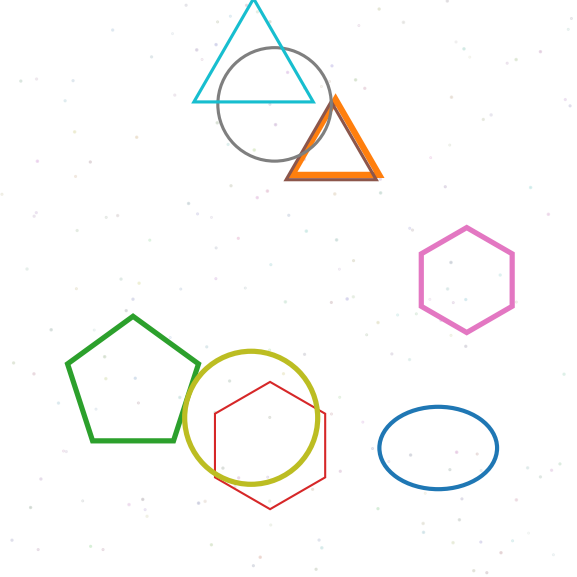[{"shape": "oval", "thickness": 2, "radius": 0.51, "center": [0.759, 0.223]}, {"shape": "triangle", "thickness": 3, "radius": 0.44, "center": [0.581, 0.74]}, {"shape": "pentagon", "thickness": 2.5, "radius": 0.6, "center": [0.23, 0.332]}, {"shape": "hexagon", "thickness": 1, "radius": 0.55, "center": [0.468, 0.228]}, {"shape": "triangle", "thickness": 1.5, "radius": 0.45, "center": [0.573, 0.733]}, {"shape": "hexagon", "thickness": 2.5, "radius": 0.45, "center": [0.808, 0.514]}, {"shape": "circle", "thickness": 1.5, "radius": 0.49, "center": [0.475, 0.818]}, {"shape": "circle", "thickness": 2.5, "radius": 0.58, "center": [0.435, 0.276]}, {"shape": "triangle", "thickness": 1.5, "radius": 0.6, "center": [0.439, 0.882]}]